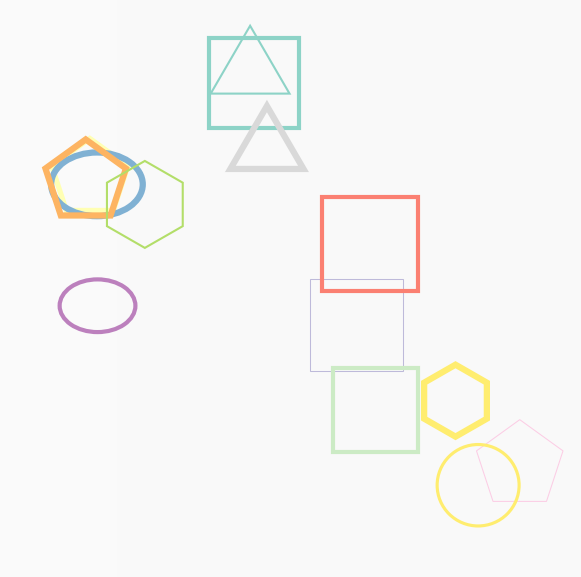[{"shape": "triangle", "thickness": 1, "radius": 0.39, "center": [0.43, 0.876]}, {"shape": "square", "thickness": 2, "radius": 0.39, "center": [0.437, 0.855]}, {"shape": "pentagon", "thickness": 2.5, "radius": 0.34, "center": [0.154, 0.69]}, {"shape": "square", "thickness": 0.5, "radius": 0.4, "center": [0.613, 0.437]}, {"shape": "square", "thickness": 2, "radius": 0.41, "center": [0.637, 0.577]}, {"shape": "oval", "thickness": 3, "radius": 0.39, "center": [0.167, 0.68]}, {"shape": "pentagon", "thickness": 3, "radius": 0.36, "center": [0.147, 0.685]}, {"shape": "hexagon", "thickness": 1, "radius": 0.38, "center": [0.249, 0.645]}, {"shape": "pentagon", "thickness": 0.5, "radius": 0.39, "center": [0.894, 0.194]}, {"shape": "triangle", "thickness": 3, "radius": 0.36, "center": [0.459, 0.743]}, {"shape": "oval", "thickness": 2, "radius": 0.33, "center": [0.168, 0.47]}, {"shape": "square", "thickness": 2, "radius": 0.37, "center": [0.646, 0.289]}, {"shape": "hexagon", "thickness": 3, "radius": 0.31, "center": [0.784, 0.305]}, {"shape": "circle", "thickness": 1.5, "radius": 0.35, "center": [0.823, 0.159]}]